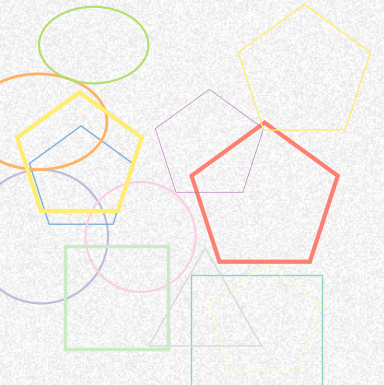[{"shape": "square", "thickness": 1, "radius": 0.85, "center": [0.666, 0.116]}, {"shape": "pentagon", "thickness": 0.5, "radius": 0.76, "center": [0.69, 0.162]}, {"shape": "circle", "thickness": 1.5, "radius": 0.87, "center": [0.107, 0.385]}, {"shape": "pentagon", "thickness": 3, "radius": 1.0, "center": [0.687, 0.482]}, {"shape": "pentagon", "thickness": 1, "radius": 0.71, "center": [0.211, 0.532]}, {"shape": "oval", "thickness": 2, "radius": 0.89, "center": [0.1, 0.684]}, {"shape": "oval", "thickness": 1.5, "radius": 0.71, "center": [0.243, 0.883]}, {"shape": "circle", "thickness": 1.5, "radius": 0.71, "center": [0.365, 0.384]}, {"shape": "triangle", "thickness": 1, "radius": 0.85, "center": [0.533, 0.186]}, {"shape": "pentagon", "thickness": 0.5, "radius": 0.74, "center": [0.544, 0.62]}, {"shape": "square", "thickness": 2.5, "radius": 0.67, "center": [0.304, 0.228]}, {"shape": "pentagon", "thickness": 3, "radius": 0.85, "center": [0.206, 0.59]}, {"shape": "pentagon", "thickness": 1, "radius": 0.9, "center": [0.791, 0.808]}]